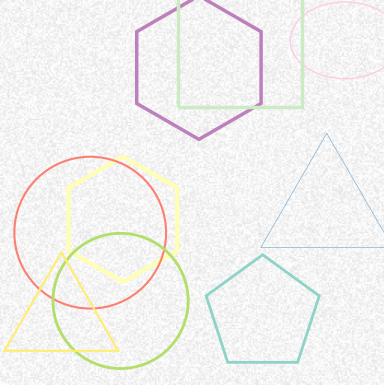[{"shape": "pentagon", "thickness": 2, "radius": 0.77, "center": [0.682, 0.184]}, {"shape": "hexagon", "thickness": 3, "radius": 0.82, "center": [0.319, 0.431]}, {"shape": "circle", "thickness": 1.5, "radius": 0.99, "center": [0.234, 0.396]}, {"shape": "triangle", "thickness": 0.5, "radius": 0.99, "center": [0.849, 0.456]}, {"shape": "circle", "thickness": 2, "radius": 0.88, "center": [0.313, 0.218]}, {"shape": "oval", "thickness": 1, "radius": 0.71, "center": [0.896, 0.895]}, {"shape": "hexagon", "thickness": 2.5, "radius": 0.93, "center": [0.517, 0.825]}, {"shape": "square", "thickness": 2.5, "radius": 0.81, "center": [0.623, 0.882]}, {"shape": "triangle", "thickness": 1.5, "radius": 0.85, "center": [0.159, 0.174]}]